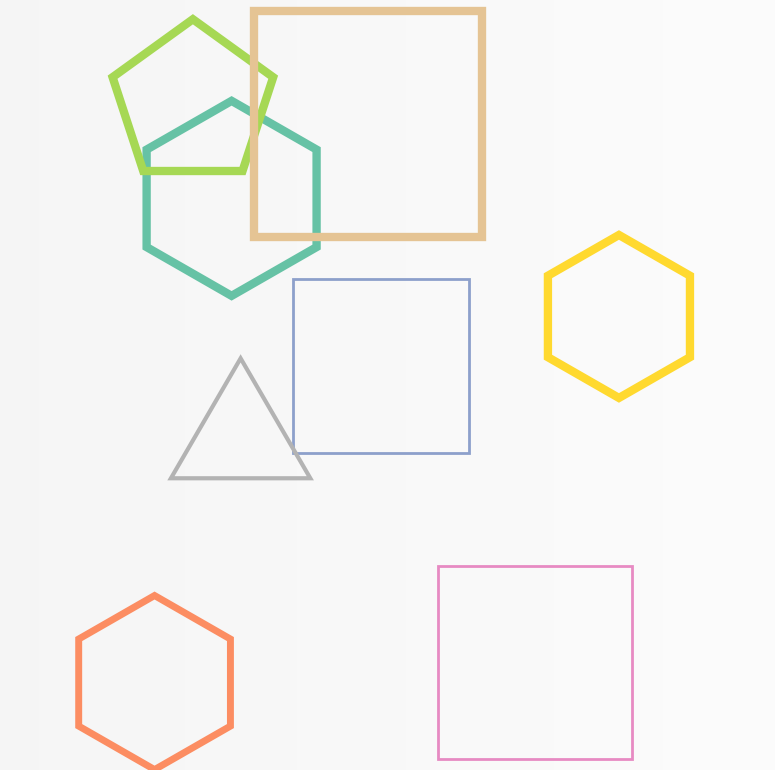[{"shape": "hexagon", "thickness": 3, "radius": 0.63, "center": [0.299, 0.742]}, {"shape": "hexagon", "thickness": 2.5, "radius": 0.57, "center": [0.199, 0.114]}, {"shape": "square", "thickness": 1, "radius": 0.57, "center": [0.492, 0.524]}, {"shape": "square", "thickness": 1, "radius": 0.63, "center": [0.69, 0.14]}, {"shape": "pentagon", "thickness": 3, "radius": 0.54, "center": [0.249, 0.866]}, {"shape": "hexagon", "thickness": 3, "radius": 0.53, "center": [0.799, 0.589]}, {"shape": "square", "thickness": 3, "radius": 0.73, "center": [0.475, 0.839]}, {"shape": "triangle", "thickness": 1.5, "radius": 0.52, "center": [0.31, 0.431]}]